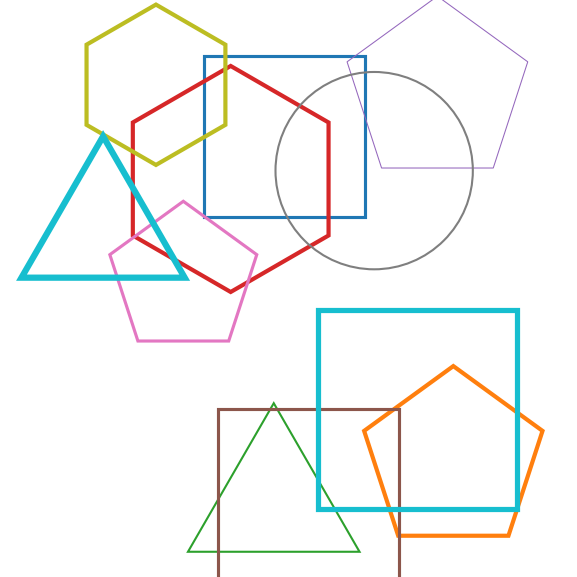[{"shape": "square", "thickness": 1.5, "radius": 0.7, "center": [0.492, 0.763]}, {"shape": "pentagon", "thickness": 2, "radius": 0.81, "center": [0.785, 0.203]}, {"shape": "triangle", "thickness": 1, "radius": 0.86, "center": [0.474, 0.129]}, {"shape": "hexagon", "thickness": 2, "radius": 0.98, "center": [0.399, 0.689]}, {"shape": "pentagon", "thickness": 0.5, "radius": 0.82, "center": [0.757, 0.841]}, {"shape": "square", "thickness": 1.5, "radius": 0.78, "center": [0.535, 0.134]}, {"shape": "pentagon", "thickness": 1.5, "radius": 0.67, "center": [0.317, 0.517]}, {"shape": "circle", "thickness": 1, "radius": 0.85, "center": [0.648, 0.704]}, {"shape": "hexagon", "thickness": 2, "radius": 0.69, "center": [0.27, 0.852]}, {"shape": "triangle", "thickness": 3, "radius": 0.82, "center": [0.179, 0.6]}, {"shape": "square", "thickness": 2.5, "radius": 0.86, "center": [0.723, 0.29]}]